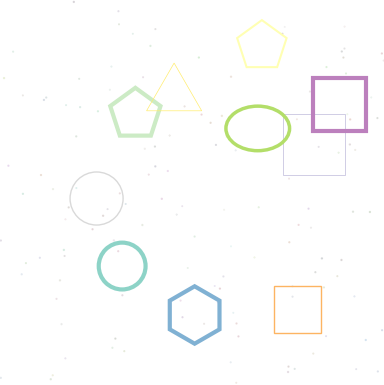[{"shape": "circle", "thickness": 3, "radius": 0.3, "center": [0.317, 0.309]}, {"shape": "pentagon", "thickness": 1.5, "radius": 0.34, "center": [0.68, 0.88]}, {"shape": "square", "thickness": 0.5, "radius": 0.4, "center": [0.815, 0.624]}, {"shape": "hexagon", "thickness": 3, "radius": 0.37, "center": [0.506, 0.182]}, {"shape": "square", "thickness": 1, "radius": 0.31, "center": [0.772, 0.195]}, {"shape": "oval", "thickness": 2.5, "radius": 0.41, "center": [0.669, 0.666]}, {"shape": "circle", "thickness": 1, "radius": 0.34, "center": [0.251, 0.484]}, {"shape": "square", "thickness": 3, "radius": 0.34, "center": [0.882, 0.729]}, {"shape": "pentagon", "thickness": 3, "radius": 0.34, "center": [0.352, 0.703]}, {"shape": "triangle", "thickness": 0.5, "radius": 0.41, "center": [0.452, 0.754]}]